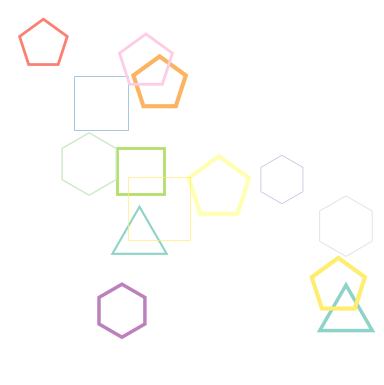[{"shape": "triangle", "thickness": 2.5, "radius": 0.39, "center": [0.899, 0.181]}, {"shape": "triangle", "thickness": 1.5, "radius": 0.41, "center": [0.362, 0.381]}, {"shape": "pentagon", "thickness": 3, "radius": 0.41, "center": [0.569, 0.512]}, {"shape": "hexagon", "thickness": 0.5, "radius": 0.32, "center": [0.732, 0.534]}, {"shape": "pentagon", "thickness": 2, "radius": 0.33, "center": [0.113, 0.885]}, {"shape": "square", "thickness": 0.5, "radius": 0.35, "center": [0.263, 0.733]}, {"shape": "pentagon", "thickness": 3, "radius": 0.36, "center": [0.415, 0.782]}, {"shape": "square", "thickness": 2, "radius": 0.3, "center": [0.365, 0.555]}, {"shape": "pentagon", "thickness": 2, "radius": 0.36, "center": [0.379, 0.84]}, {"shape": "hexagon", "thickness": 0.5, "radius": 0.39, "center": [0.899, 0.413]}, {"shape": "hexagon", "thickness": 2.5, "radius": 0.34, "center": [0.317, 0.193]}, {"shape": "hexagon", "thickness": 1, "radius": 0.41, "center": [0.231, 0.574]}, {"shape": "square", "thickness": 0.5, "radius": 0.41, "center": [0.413, 0.458]}, {"shape": "pentagon", "thickness": 3, "radius": 0.36, "center": [0.879, 0.257]}]